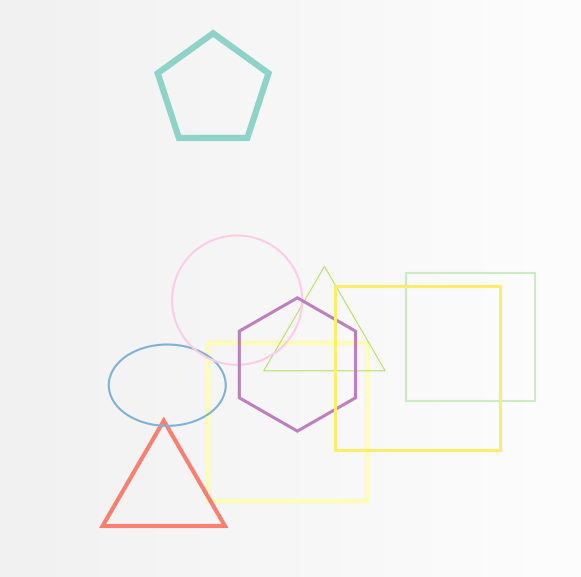[{"shape": "pentagon", "thickness": 3, "radius": 0.5, "center": [0.367, 0.841]}, {"shape": "square", "thickness": 2, "radius": 0.68, "center": [0.495, 0.268]}, {"shape": "triangle", "thickness": 2, "radius": 0.61, "center": [0.282, 0.149]}, {"shape": "oval", "thickness": 1, "radius": 0.5, "center": [0.288, 0.332]}, {"shape": "triangle", "thickness": 0.5, "radius": 0.6, "center": [0.558, 0.417]}, {"shape": "circle", "thickness": 1, "radius": 0.56, "center": [0.408, 0.479]}, {"shape": "hexagon", "thickness": 1.5, "radius": 0.58, "center": [0.512, 0.368]}, {"shape": "square", "thickness": 1, "radius": 0.56, "center": [0.81, 0.415]}, {"shape": "square", "thickness": 1.5, "radius": 0.71, "center": [0.718, 0.362]}]